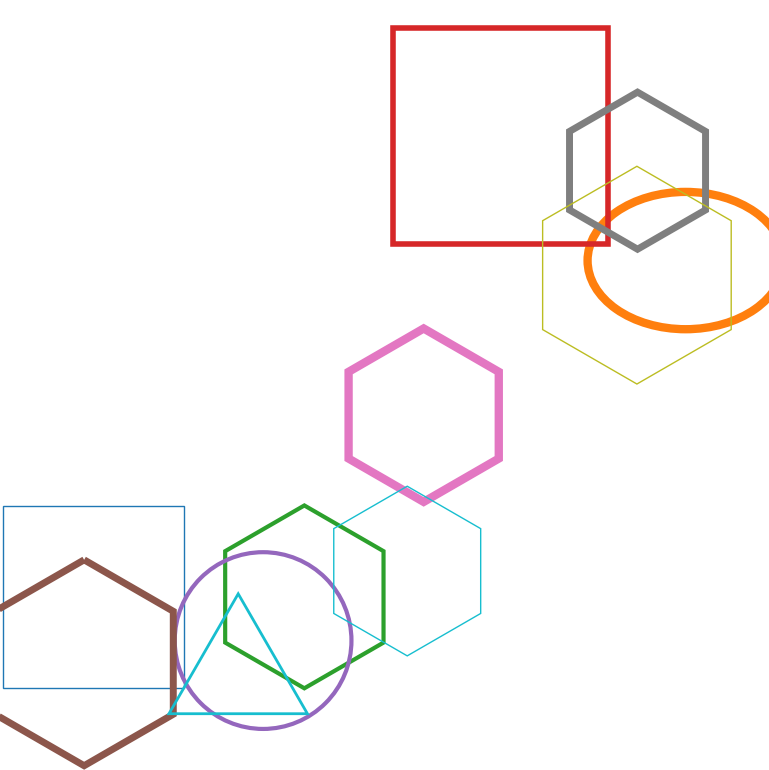[{"shape": "square", "thickness": 0.5, "radius": 0.59, "center": [0.121, 0.224]}, {"shape": "oval", "thickness": 3, "radius": 0.64, "center": [0.89, 0.662]}, {"shape": "hexagon", "thickness": 1.5, "radius": 0.59, "center": [0.395, 0.225]}, {"shape": "square", "thickness": 2, "radius": 0.7, "center": [0.65, 0.823]}, {"shape": "circle", "thickness": 1.5, "radius": 0.57, "center": [0.342, 0.168]}, {"shape": "hexagon", "thickness": 2.5, "radius": 0.67, "center": [0.109, 0.139]}, {"shape": "hexagon", "thickness": 3, "radius": 0.56, "center": [0.55, 0.461]}, {"shape": "hexagon", "thickness": 2.5, "radius": 0.51, "center": [0.828, 0.778]}, {"shape": "hexagon", "thickness": 0.5, "radius": 0.71, "center": [0.827, 0.643]}, {"shape": "hexagon", "thickness": 0.5, "radius": 0.55, "center": [0.529, 0.258]}, {"shape": "triangle", "thickness": 1, "radius": 0.52, "center": [0.309, 0.125]}]